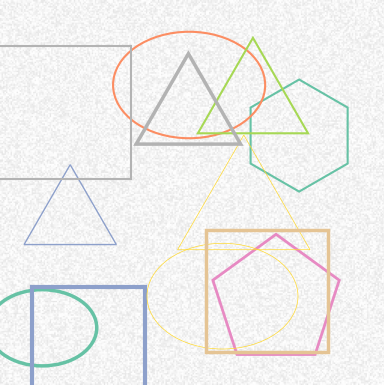[{"shape": "oval", "thickness": 2.5, "radius": 0.71, "center": [0.11, 0.149]}, {"shape": "hexagon", "thickness": 1.5, "radius": 0.73, "center": [0.777, 0.648]}, {"shape": "oval", "thickness": 1.5, "radius": 0.99, "center": [0.491, 0.779]}, {"shape": "square", "thickness": 3, "radius": 0.73, "center": [0.23, 0.108]}, {"shape": "triangle", "thickness": 1, "radius": 0.69, "center": [0.182, 0.434]}, {"shape": "pentagon", "thickness": 2, "radius": 0.86, "center": [0.717, 0.219]}, {"shape": "triangle", "thickness": 1.5, "radius": 0.83, "center": [0.657, 0.736]}, {"shape": "oval", "thickness": 0.5, "radius": 0.98, "center": [0.578, 0.231]}, {"shape": "triangle", "thickness": 0.5, "radius": 0.99, "center": [0.633, 0.451]}, {"shape": "square", "thickness": 2.5, "radius": 0.79, "center": [0.694, 0.244]}, {"shape": "triangle", "thickness": 2.5, "radius": 0.78, "center": [0.489, 0.704]}, {"shape": "square", "thickness": 1.5, "radius": 0.87, "center": [0.166, 0.708]}]